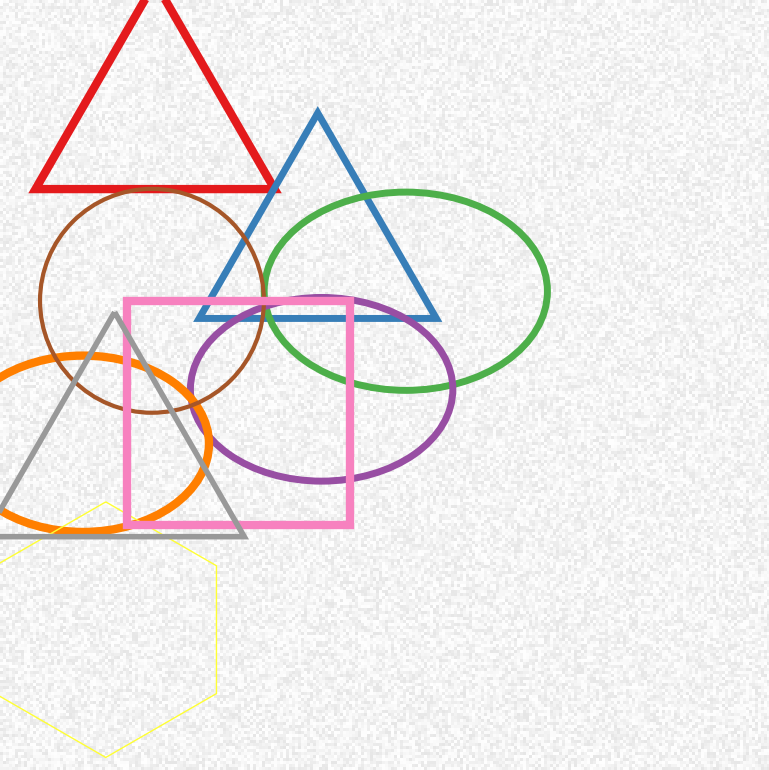[{"shape": "triangle", "thickness": 3, "radius": 0.9, "center": [0.201, 0.844]}, {"shape": "triangle", "thickness": 2.5, "radius": 0.89, "center": [0.413, 0.675]}, {"shape": "oval", "thickness": 2.5, "radius": 0.92, "center": [0.527, 0.622]}, {"shape": "oval", "thickness": 2.5, "radius": 0.85, "center": [0.418, 0.494]}, {"shape": "oval", "thickness": 3, "radius": 0.82, "center": [0.108, 0.424]}, {"shape": "hexagon", "thickness": 0.5, "radius": 0.83, "center": [0.137, 0.182]}, {"shape": "circle", "thickness": 1.5, "radius": 0.73, "center": [0.197, 0.609]}, {"shape": "square", "thickness": 3, "radius": 0.73, "center": [0.31, 0.464]}, {"shape": "triangle", "thickness": 2, "radius": 0.97, "center": [0.149, 0.4]}]